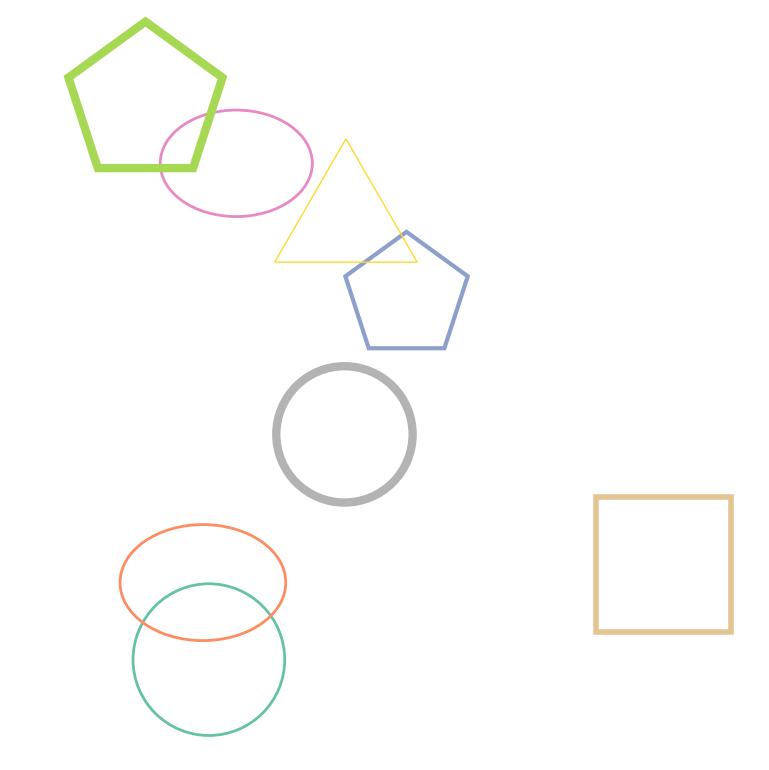[{"shape": "circle", "thickness": 1, "radius": 0.49, "center": [0.271, 0.143]}, {"shape": "oval", "thickness": 1, "radius": 0.54, "center": [0.264, 0.243]}, {"shape": "pentagon", "thickness": 1.5, "radius": 0.42, "center": [0.528, 0.615]}, {"shape": "oval", "thickness": 1, "radius": 0.49, "center": [0.307, 0.788]}, {"shape": "pentagon", "thickness": 3, "radius": 0.53, "center": [0.189, 0.867]}, {"shape": "triangle", "thickness": 0.5, "radius": 0.53, "center": [0.449, 0.713]}, {"shape": "square", "thickness": 2, "radius": 0.44, "center": [0.862, 0.267]}, {"shape": "circle", "thickness": 3, "radius": 0.44, "center": [0.447, 0.436]}]